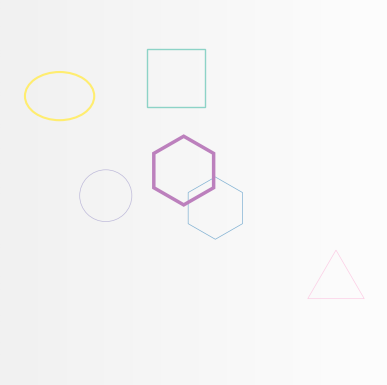[{"shape": "square", "thickness": 1, "radius": 0.38, "center": [0.455, 0.798]}, {"shape": "circle", "thickness": 0.5, "radius": 0.34, "center": [0.273, 0.492]}, {"shape": "hexagon", "thickness": 0.5, "radius": 0.4, "center": [0.556, 0.459]}, {"shape": "triangle", "thickness": 0.5, "radius": 0.42, "center": [0.867, 0.266]}, {"shape": "hexagon", "thickness": 2.5, "radius": 0.45, "center": [0.474, 0.557]}, {"shape": "oval", "thickness": 1.5, "radius": 0.45, "center": [0.154, 0.75]}]